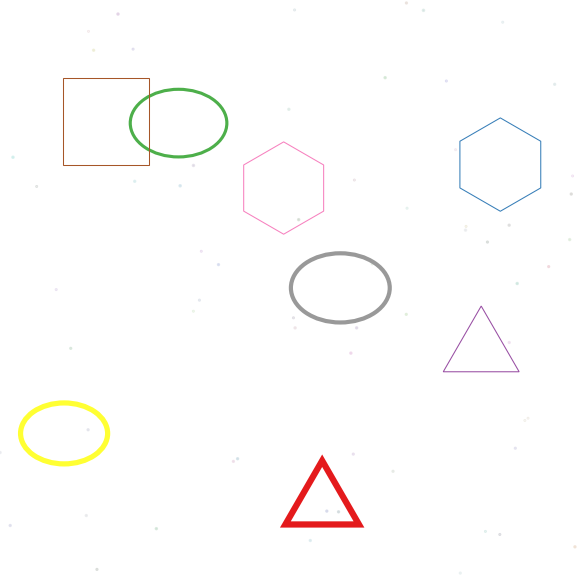[{"shape": "triangle", "thickness": 3, "radius": 0.37, "center": [0.558, 0.128]}, {"shape": "hexagon", "thickness": 0.5, "radius": 0.4, "center": [0.866, 0.714]}, {"shape": "oval", "thickness": 1.5, "radius": 0.42, "center": [0.309, 0.786]}, {"shape": "triangle", "thickness": 0.5, "radius": 0.38, "center": [0.833, 0.393]}, {"shape": "oval", "thickness": 2.5, "radius": 0.38, "center": [0.111, 0.249]}, {"shape": "square", "thickness": 0.5, "radius": 0.37, "center": [0.183, 0.788]}, {"shape": "hexagon", "thickness": 0.5, "radius": 0.4, "center": [0.491, 0.674]}, {"shape": "oval", "thickness": 2, "radius": 0.43, "center": [0.589, 0.501]}]